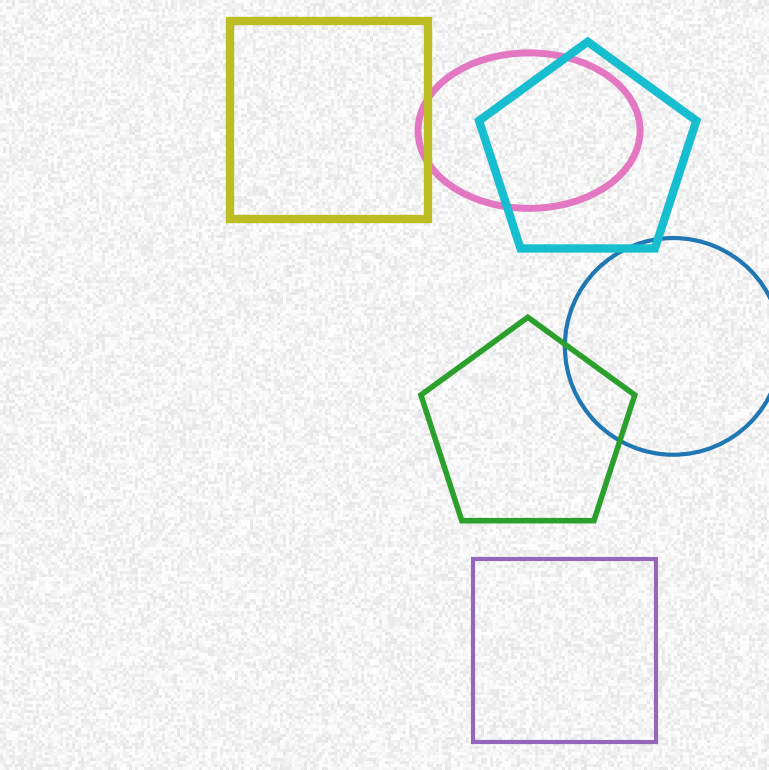[{"shape": "circle", "thickness": 1.5, "radius": 0.7, "center": [0.874, 0.55]}, {"shape": "pentagon", "thickness": 2, "radius": 0.73, "center": [0.686, 0.442]}, {"shape": "square", "thickness": 1.5, "radius": 0.59, "center": [0.733, 0.155]}, {"shape": "oval", "thickness": 2.5, "radius": 0.72, "center": [0.687, 0.83]}, {"shape": "square", "thickness": 3, "radius": 0.64, "center": [0.428, 0.844]}, {"shape": "pentagon", "thickness": 3, "radius": 0.74, "center": [0.763, 0.797]}]